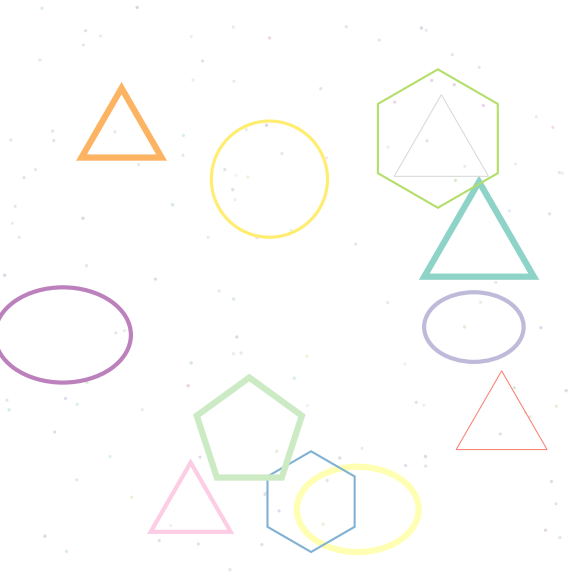[{"shape": "triangle", "thickness": 3, "radius": 0.55, "center": [0.83, 0.575]}, {"shape": "oval", "thickness": 3, "radius": 0.53, "center": [0.619, 0.117]}, {"shape": "oval", "thickness": 2, "radius": 0.43, "center": [0.821, 0.433]}, {"shape": "triangle", "thickness": 0.5, "radius": 0.45, "center": [0.869, 0.266]}, {"shape": "hexagon", "thickness": 1, "radius": 0.44, "center": [0.539, 0.13]}, {"shape": "triangle", "thickness": 3, "radius": 0.4, "center": [0.21, 0.766]}, {"shape": "hexagon", "thickness": 1, "radius": 0.6, "center": [0.758, 0.759]}, {"shape": "triangle", "thickness": 2, "radius": 0.4, "center": [0.33, 0.118]}, {"shape": "triangle", "thickness": 0.5, "radius": 0.47, "center": [0.764, 0.741]}, {"shape": "oval", "thickness": 2, "radius": 0.59, "center": [0.109, 0.419]}, {"shape": "pentagon", "thickness": 3, "radius": 0.48, "center": [0.432, 0.25]}, {"shape": "circle", "thickness": 1.5, "radius": 0.5, "center": [0.467, 0.689]}]